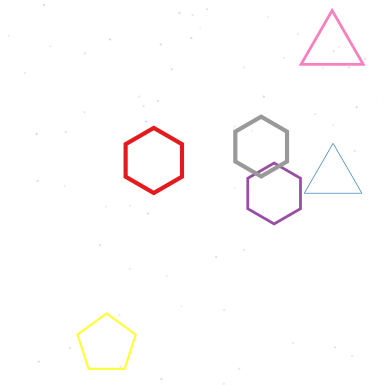[{"shape": "hexagon", "thickness": 3, "radius": 0.42, "center": [0.399, 0.583]}, {"shape": "triangle", "thickness": 0.5, "radius": 0.43, "center": [0.865, 0.541]}, {"shape": "hexagon", "thickness": 2, "radius": 0.4, "center": [0.712, 0.497]}, {"shape": "pentagon", "thickness": 1.5, "radius": 0.4, "center": [0.277, 0.106]}, {"shape": "triangle", "thickness": 2, "radius": 0.47, "center": [0.863, 0.88]}, {"shape": "hexagon", "thickness": 3, "radius": 0.39, "center": [0.678, 0.619]}]